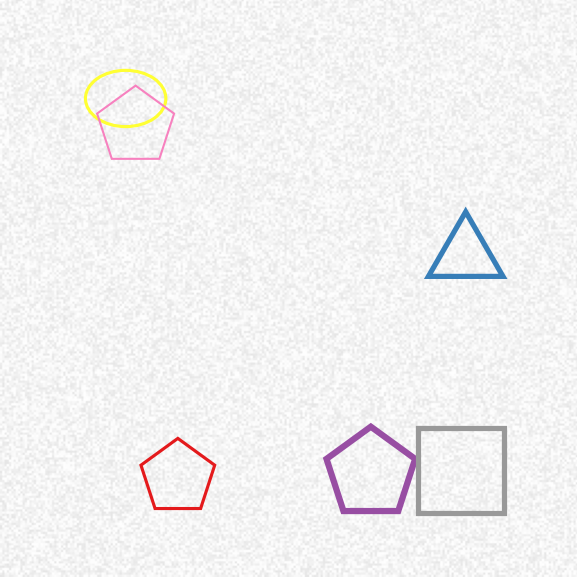[{"shape": "pentagon", "thickness": 1.5, "radius": 0.34, "center": [0.308, 0.173]}, {"shape": "triangle", "thickness": 2.5, "radius": 0.37, "center": [0.806, 0.558]}, {"shape": "pentagon", "thickness": 3, "radius": 0.4, "center": [0.642, 0.18]}, {"shape": "oval", "thickness": 1.5, "radius": 0.35, "center": [0.218, 0.829]}, {"shape": "pentagon", "thickness": 1, "radius": 0.35, "center": [0.235, 0.781]}, {"shape": "square", "thickness": 2.5, "radius": 0.37, "center": [0.798, 0.184]}]